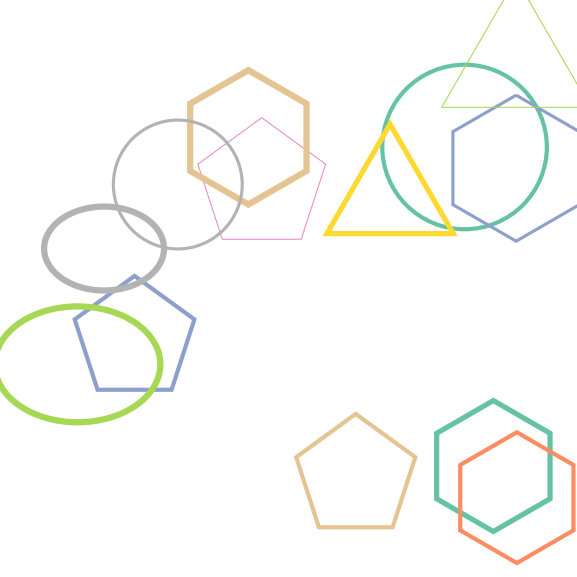[{"shape": "hexagon", "thickness": 2.5, "radius": 0.57, "center": [0.854, 0.192]}, {"shape": "circle", "thickness": 2, "radius": 0.71, "center": [0.804, 0.745]}, {"shape": "hexagon", "thickness": 2, "radius": 0.57, "center": [0.895, 0.137]}, {"shape": "hexagon", "thickness": 1.5, "radius": 0.63, "center": [0.894, 0.708]}, {"shape": "pentagon", "thickness": 2, "radius": 0.54, "center": [0.233, 0.412]}, {"shape": "pentagon", "thickness": 0.5, "radius": 0.58, "center": [0.453, 0.679]}, {"shape": "triangle", "thickness": 0.5, "radius": 0.74, "center": [0.894, 0.888]}, {"shape": "oval", "thickness": 3, "radius": 0.72, "center": [0.134, 0.368]}, {"shape": "triangle", "thickness": 2.5, "radius": 0.63, "center": [0.675, 0.658]}, {"shape": "hexagon", "thickness": 3, "radius": 0.58, "center": [0.43, 0.761]}, {"shape": "pentagon", "thickness": 2, "radius": 0.54, "center": [0.616, 0.174]}, {"shape": "circle", "thickness": 1.5, "radius": 0.56, "center": [0.308, 0.68]}, {"shape": "oval", "thickness": 3, "radius": 0.52, "center": [0.18, 0.569]}]